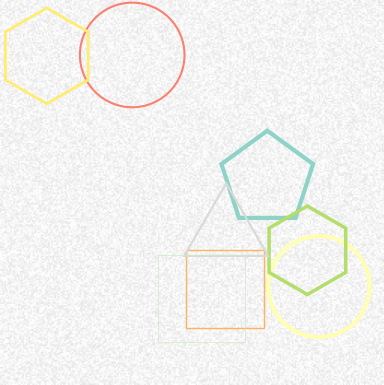[{"shape": "pentagon", "thickness": 3, "radius": 0.63, "center": [0.694, 0.535]}, {"shape": "circle", "thickness": 3, "radius": 0.66, "center": [0.828, 0.256]}, {"shape": "circle", "thickness": 1.5, "radius": 0.68, "center": [0.343, 0.857]}, {"shape": "square", "thickness": 1, "radius": 0.51, "center": [0.585, 0.25]}, {"shape": "hexagon", "thickness": 2.5, "radius": 0.57, "center": [0.798, 0.35]}, {"shape": "triangle", "thickness": 1.5, "radius": 0.63, "center": [0.588, 0.398]}, {"shape": "square", "thickness": 0.5, "radius": 0.56, "center": [0.523, 0.225]}, {"shape": "hexagon", "thickness": 2, "radius": 0.62, "center": [0.121, 0.855]}]